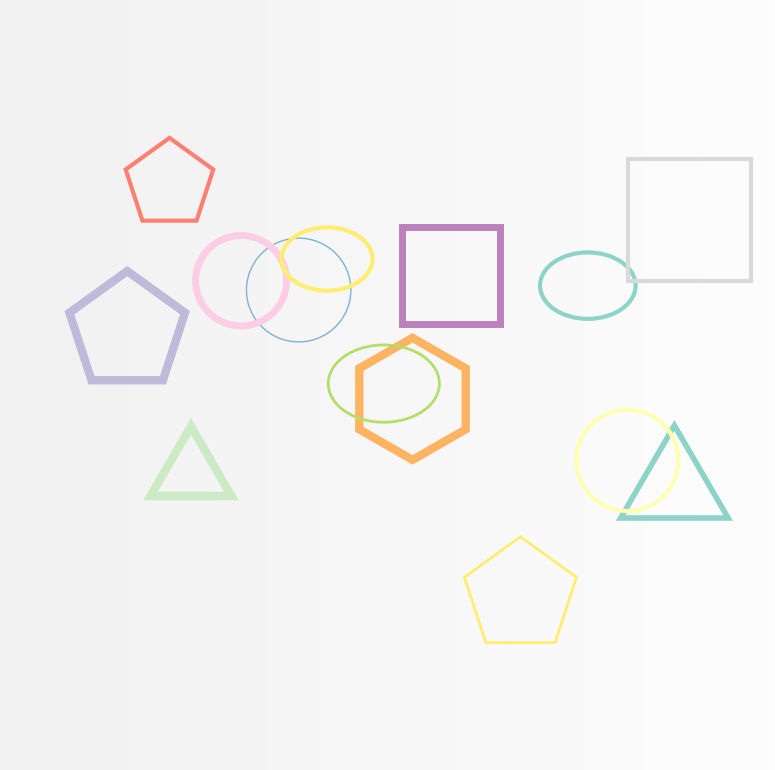[{"shape": "oval", "thickness": 1.5, "radius": 0.31, "center": [0.758, 0.629]}, {"shape": "triangle", "thickness": 2, "radius": 0.4, "center": [0.87, 0.367]}, {"shape": "circle", "thickness": 1.5, "radius": 0.33, "center": [0.809, 0.402]}, {"shape": "pentagon", "thickness": 3, "radius": 0.39, "center": [0.164, 0.57]}, {"shape": "pentagon", "thickness": 1.5, "radius": 0.3, "center": [0.219, 0.762]}, {"shape": "circle", "thickness": 0.5, "radius": 0.34, "center": [0.385, 0.623]}, {"shape": "hexagon", "thickness": 3, "radius": 0.4, "center": [0.532, 0.482]}, {"shape": "oval", "thickness": 1, "radius": 0.36, "center": [0.495, 0.502]}, {"shape": "circle", "thickness": 2.5, "radius": 0.29, "center": [0.311, 0.635]}, {"shape": "square", "thickness": 1.5, "radius": 0.4, "center": [0.889, 0.714]}, {"shape": "square", "thickness": 2.5, "radius": 0.32, "center": [0.581, 0.642]}, {"shape": "triangle", "thickness": 3, "radius": 0.3, "center": [0.246, 0.386]}, {"shape": "oval", "thickness": 1.5, "radius": 0.29, "center": [0.422, 0.664]}, {"shape": "pentagon", "thickness": 1, "radius": 0.38, "center": [0.672, 0.227]}]